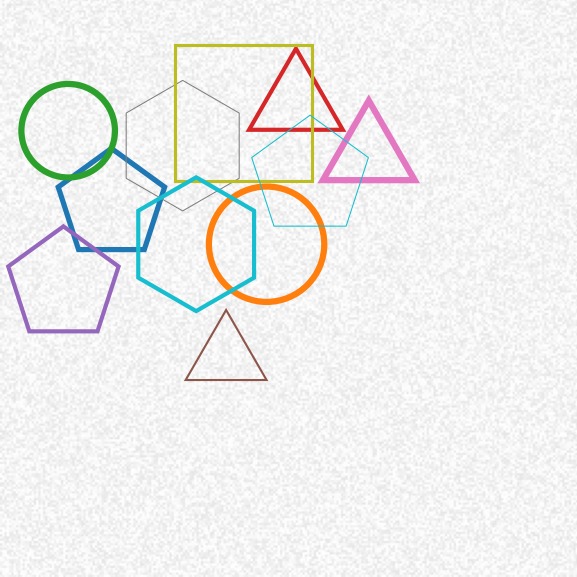[{"shape": "pentagon", "thickness": 2.5, "radius": 0.48, "center": [0.193, 0.645]}, {"shape": "circle", "thickness": 3, "radius": 0.5, "center": [0.462, 0.576]}, {"shape": "circle", "thickness": 3, "radius": 0.41, "center": [0.118, 0.773]}, {"shape": "triangle", "thickness": 2, "radius": 0.47, "center": [0.512, 0.821]}, {"shape": "pentagon", "thickness": 2, "radius": 0.5, "center": [0.11, 0.507]}, {"shape": "triangle", "thickness": 1, "radius": 0.4, "center": [0.392, 0.382]}, {"shape": "triangle", "thickness": 3, "radius": 0.46, "center": [0.639, 0.733]}, {"shape": "hexagon", "thickness": 0.5, "radius": 0.56, "center": [0.316, 0.747]}, {"shape": "square", "thickness": 1.5, "radius": 0.59, "center": [0.421, 0.804]}, {"shape": "pentagon", "thickness": 0.5, "radius": 0.53, "center": [0.537, 0.693]}, {"shape": "hexagon", "thickness": 2, "radius": 0.58, "center": [0.34, 0.576]}]